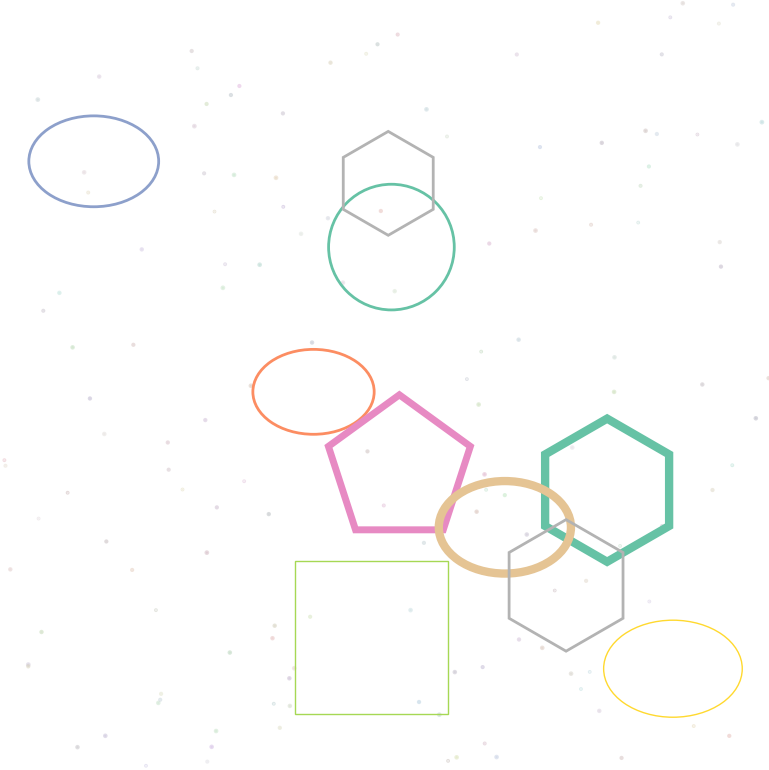[{"shape": "hexagon", "thickness": 3, "radius": 0.46, "center": [0.788, 0.363]}, {"shape": "circle", "thickness": 1, "radius": 0.41, "center": [0.508, 0.679]}, {"shape": "oval", "thickness": 1, "radius": 0.39, "center": [0.407, 0.491]}, {"shape": "oval", "thickness": 1, "radius": 0.42, "center": [0.122, 0.791]}, {"shape": "pentagon", "thickness": 2.5, "radius": 0.48, "center": [0.519, 0.39]}, {"shape": "square", "thickness": 0.5, "radius": 0.5, "center": [0.483, 0.173]}, {"shape": "oval", "thickness": 0.5, "radius": 0.45, "center": [0.874, 0.132]}, {"shape": "oval", "thickness": 3, "radius": 0.43, "center": [0.656, 0.315]}, {"shape": "hexagon", "thickness": 1, "radius": 0.34, "center": [0.504, 0.762]}, {"shape": "hexagon", "thickness": 1, "radius": 0.43, "center": [0.735, 0.24]}]